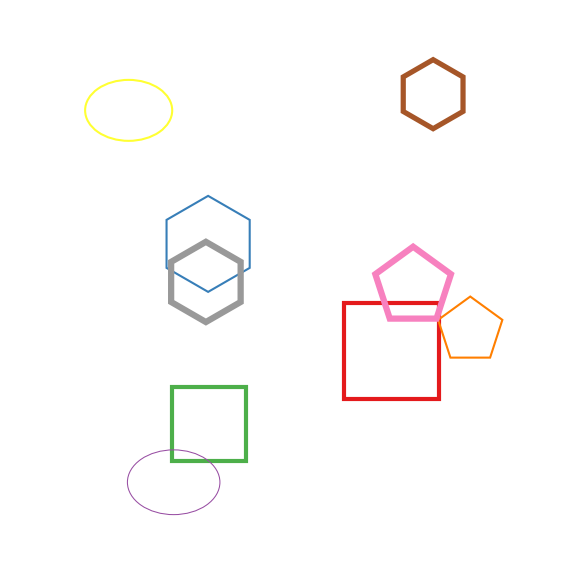[{"shape": "square", "thickness": 2, "radius": 0.41, "center": [0.678, 0.391]}, {"shape": "hexagon", "thickness": 1, "radius": 0.42, "center": [0.36, 0.577]}, {"shape": "square", "thickness": 2, "radius": 0.32, "center": [0.362, 0.265]}, {"shape": "oval", "thickness": 0.5, "radius": 0.4, "center": [0.301, 0.164]}, {"shape": "pentagon", "thickness": 1, "radius": 0.29, "center": [0.814, 0.427]}, {"shape": "oval", "thickness": 1, "radius": 0.38, "center": [0.223, 0.808]}, {"shape": "hexagon", "thickness": 2.5, "radius": 0.3, "center": [0.75, 0.836]}, {"shape": "pentagon", "thickness": 3, "radius": 0.34, "center": [0.715, 0.503]}, {"shape": "hexagon", "thickness": 3, "radius": 0.35, "center": [0.357, 0.511]}]